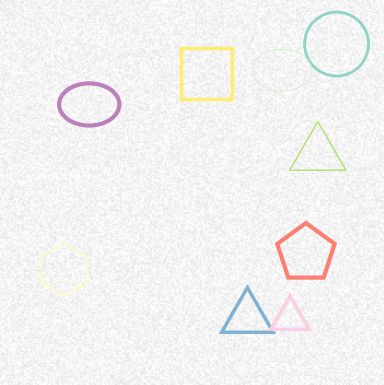[{"shape": "circle", "thickness": 2, "radius": 0.42, "center": [0.874, 0.886]}, {"shape": "hexagon", "thickness": 1, "radius": 0.34, "center": [0.166, 0.299]}, {"shape": "pentagon", "thickness": 3, "radius": 0.39, "center": [0.795, 0.342]}, {"shape": "triangle", "thickness": 2.5, "radius": 0.39, "center": [0.643, 0.176]}, {"shape": "triangle", "thickness": 1, "radius": 0.42, "center": [0.825, 0.6]}, {"shape": "triangle", "thickness": 2.5, "radius": 0.29, "center": [0.753, 0.173]}, {"shape": "oval", "thickness": 3, "radius": 0.39, "center": [0.232, 0.729]}, {"shape": "oval", "thickness": 0.5, "radius": 0.39, "center": [0.732, 0.818]}, {"shape": "square", "thickness": 2.5, "radius": 0.33, "center": [0.537, 0.81]}]